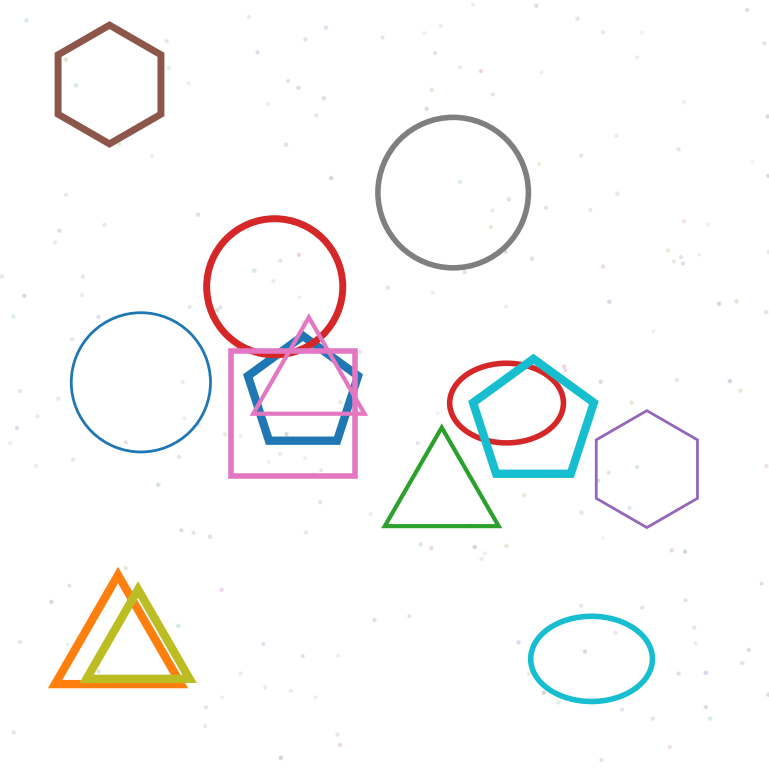[{"shape": "circle", "thickness": 1, "radius": 0.45, "center": [0.183, 0.503]}, {"shape": "pentagon", "thickness": 3, "radius": 0.38, "center": [0.394, 0.489]}, {"shape": "triangle", "thickness": 3, "radius": 0.47, "center": [0.153, 0.159]}, {"shape": "triangle", "thickness": 1.5, "radius": 0.43, "center": [0.574, 0.359]}, {"shape": "circle", "thickness": 2.5, "radius": 0.44, "center": [0.357, 0.628]}, {"shape": "oval", "thickness": 2, "radius": 0.37, "center": [0.658, 0.477]}, {"shape": "hexagon", "thickness": 1, "radius": 0.38, "center": [0.84, 0.391]}, {"shape": "hexagon", "thickness": 2.5, "radius": 0.39, "center": [0.142, 0.89]}, {"shape": "triangle", "thickness": 1.5, "radius": 0.42, "center": [0.401, 0.504]}, {"shape": "square", "thickness": 2, "radius": 0.4, "center": [0.381, 0.463]}, {"shape": "circle", "thickness": 2, "radius": 0.49, "center": [0.589, 0.75]}, {"shape": "triangle", "thickness": 3, "radius": 0.39, "center": [0.179, 0.157]}, {"shape": "pentagon", "thickness": 3, "radius": 0.41, "center": [0.693, 0.451]}, {"shape": "oval", "thickness": 2, "radius": 0.4, "center": [0.768, 0.144]}]